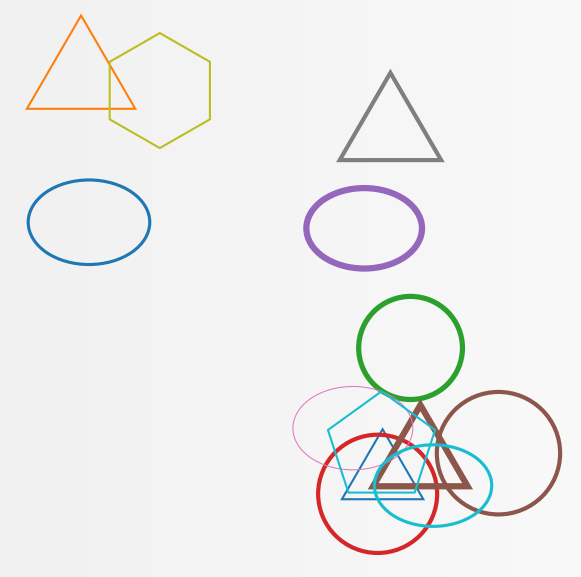[{"shape": "triangle", "thickness": 1, "radius": 0.4, "center": [0.658, 0.175]}, {"shape": "oval", "thickness": 1.5, "radius": 0.52, "center": [0.153, 0.614]}, {"shape": "triangle", "thickness": 1, "radius": 0.54, "center": [0.14, 0.865]}, {"shape": "circle", "thickness": 2.5, "radius": 0.45, "center": [0.706, 0.397]}, {"shape": "circle", "thickness": 2, "radius": 0.51, "center": [0.65, 0.144]}, {"shape": "oval", "thickness": 3, "radius": 0.5, "center": [0.627, 0.604]}, {"shape": "circle", "thickness": 2, "radius": 0.53, "center": [0.858, 0.214]}, {"shape": "triangle", "thickness": 3, "radius": 0.47, "center": [0.723, 0.204]}, {"shape": "oval", "thickness": 0.5, "radius": 0.52, "center": [0.607, 0.258]}, {"shape": "triangle", "thickness": 2, "radius": 0.5, "center": [0.672, 0.772]}, {"shape": "hexagon", "thickness": 1, "radius": 0.5, "center": [0.275, 0.842]}, {"shape": "oval", "thickness": 1.5, "radius": 0.5, "center": [0.745, 0.158]}, {"shape": "pentagon", "thickness": 1, "radius": 0.48, "center": [0.656, 0.225]}]